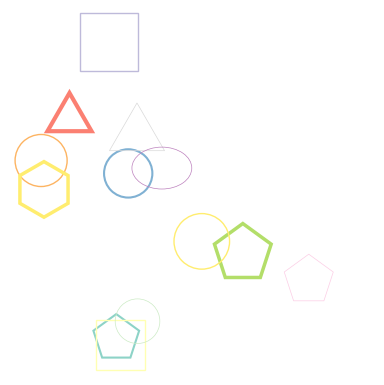[{"shape": "pentagon", "thickness": 1.5, "radius": 0.31, "center": [0.302, 0.122]}, {"shape": "square", "thickness": 1, "radius": 0.32, "center": [0.314, 0.104]}, {"shape": "square", "thickness": 1, "radius": 0.37, "center": [0.283, 0.891]}, {"shape": "triangle", "thickness": 3, "radius": 0.33, "center": [0.18, 0.692]}, {"shape": "circle", "thickness": 1.5, "radius": 0.31, "center": [0.333, 0.55]}, {"shape": "circle", "thickness": 1, "radius": 0.34, "center": [0.107, 0.583]}, {"shape": "pentagon", "thickness": 2.5, "radius": 0.39, "center": [0.631, 0.342]}, {"shape": "pentagon", "thickness": 0.5, "radius": 0.33, "center": [0.802, 0.273]}, {"shape": "triangle", "thickness": 0.5, "radius": 0.41, "center": [0.356, 0.65]}, {"shape": "oval", "thickness": 0.5, "radius": 0.39, "center": [0.42, 0.563]}, {"shape": "circle", "thickness": 0.5, "radius": 0.29, "center": [0.357, 0.166]}, {"shape": "hexagon", "thickness": 2.5, "radius": 0.36, "center": [0.114, 0.508]}, {"shape": "circle", "thickness": 1, "radius": 0.36, "center": [0.524, 0.373]}]